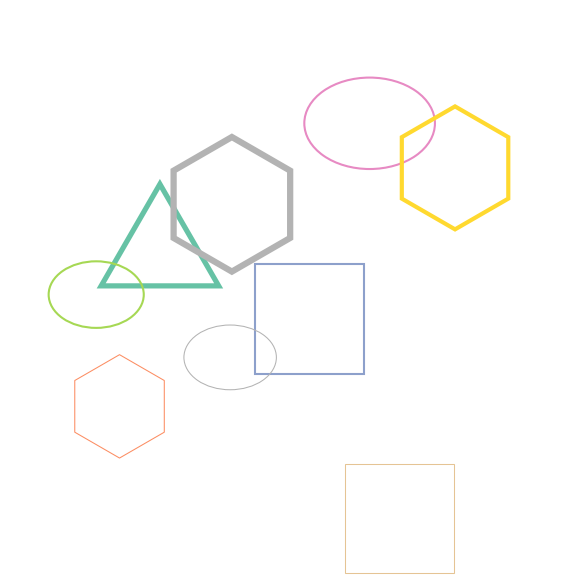[{"shape": "triangle", "thickness": 2.5, "radius": 0.59, "center": [0.277, 0.563]}, {"shape": "hexagon", "thickness": 0.5, "radius": 0.45, "center": [0.207, 0.295]}, {"shape": "square", "thickness": 1, "radius": 0.47, "center": [0.536, 0.447]}, {"shape": "oval", "thickness": 1, "radius": 0.57, "center": [0.64, 0.786]}, {"shape": "oval", "thickness": 1, "radius": 0.41, "center": [0.167, 0.489]}, {"shape": "hexagon", "thickness": 2, "radius": 0.53, "center": [0.788, 0.708]}, {"shape": "square", "thickness": 0.5, "radius": 0.47, "center": [0.691, 0.101]}, {"shape": "oval", "thickness": 0.5, "radius": 0.4, "center": [0.399, 0.38]}, {"shape": "hexagon", "thickness": 3, "radius": 0.58, "center": [0.402, 0.645]}]